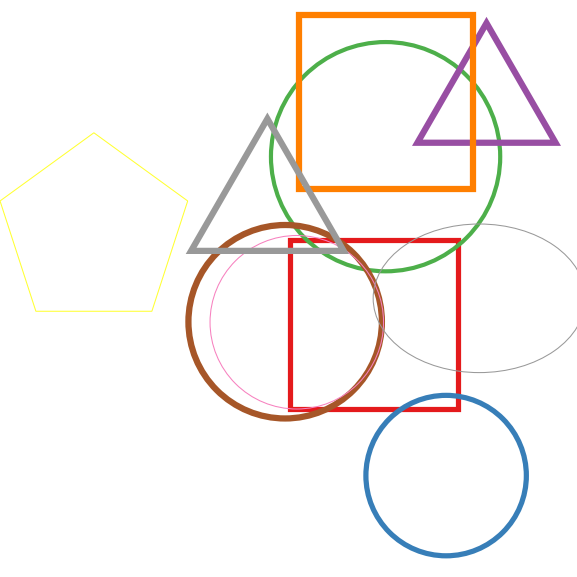[{"shape": "square", "thickness": 2.5, "radius": 0.73, "center": [0.648, 0.437]}, {"shape": "circle", "thickness": 2.5, "radius": 0.69, "center": [0.773, 0.176]}, {"shape": "circle", "thickness": 2, "radius": 0.99, "center": [0.668, 0.728]}, {"shape": "triangle", "thickness": 3, "radius": 0.69, "center": [0.842, 0.821]}, {"shape": "square", "thickness": 3, "radius": 0.76, "center": [0.669, 0.823]}, {"shape": "pentagon", "thickness": 0.5, "radius": 0.85, "center": [0.163, 0.598]}, {"shape": "circle", "thickness": 3, "radius": 0.84, "center": [0.494, 0.442]}, {"shape": "circle", "thickness": 0.5, "radius": 0.75, "center": [0.514, 0.441]}, {"shape": "triangle", "thickness": 3, "radius": 0.76, "center": [0.463, 0.641]}, {"shape": "oval", "thickness": 0.5, "radius": 0.92, "center": [0.83, 0.483]}]